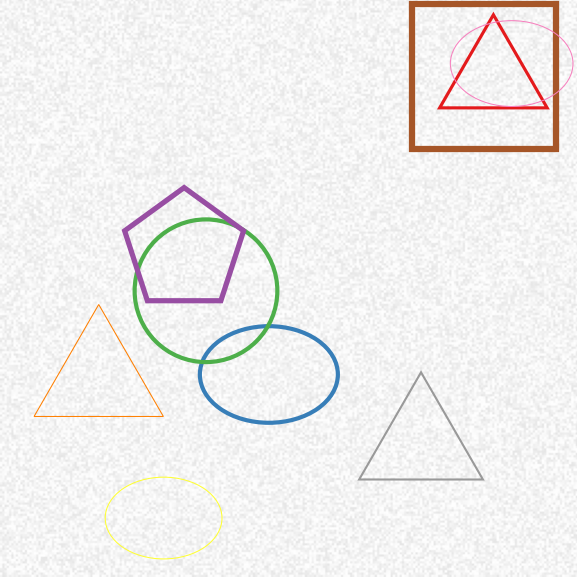[{"shape": "triangle", "thickness": 1.5, "radius": 0.54, "center": [0.854, 0.866]}, {"shape": "oval", "thickness": 2, "radius": 0.6, "center": [0.466, 0.351]}, {"shape": "circle", "thickness": 2, "radius": 0.62, "center": [0.357, 0.496]}, {"shape": "pentagon", "thickness": 2.5, "radius": 0.54, "center": [0.319, 0.566]}, {"shape": "triangle", "thickness": 0.5, "radius": 0.65, "center": [0.171, 0.343]}, {"shape": "oval", "thickness": 0.5, "radius": 0.51, "center": [0.283, 0.102]}, {"shape": "square", "thickness": 3, "radius": 0.63, "center": [0.838, 0.866]}, {"shape": "oval", "thickness": 0.5, "radius": 0.53, "center": [0.886, 0.889]}, {"shape": "triangle", "thickness": 1, "radius": 0.62, "center": [0.729, 0.231]}]